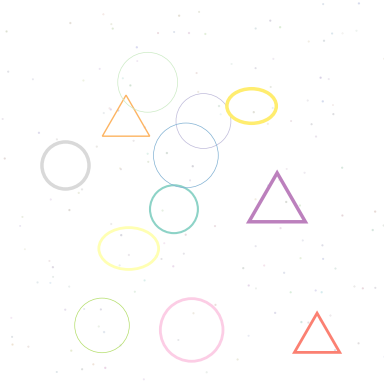[{"shape": "circle", "thickness": 1.5, "radius": 0.31, "center": [0.452, 0.457]}, {"shape": "oval", "thickness": 2, "radius": 0.39, "center": [0.334, 0.354]}, {"shape": "circle", "thickness": 0.5, "radius": 0.36, "center": [0.528, 0.686]}, {"shape": "triangle", "thickness": 2, "radius": 0.34, "center": [0.824, 0.119]}, {"shape": "circle", "thickness": 0.5, "radius": 0.42, "center": [0.483, 0.596]}, {"shape": "triangle", "thickness": 1, "radius": 0.36, "center": [0.327, 0.682]}, {"shape": "circle", "thickness": 0.5, "radius": 0.35, "center": [0.265, 0.155]}, {"shape": "circle", "thickness": 2, "radius": 0.41, "center": [0.498, 0.143]}, {"shape": "circle", "thickness": 2.5, "radius": 0.31, "center": [0.17, 0.57]}, {"shape": "triangle", "thickness": 2.5, "radius": 0.42, "center": [0.72, 0.466]}, {"shape": "circle", "thickness": 0.5, "radius": 0.39, "center": [0.384, 0.786]}, {"shape": "oval", "thickness": 2.5, "radius": 0.32, "center": [0.654, 0.725]}]